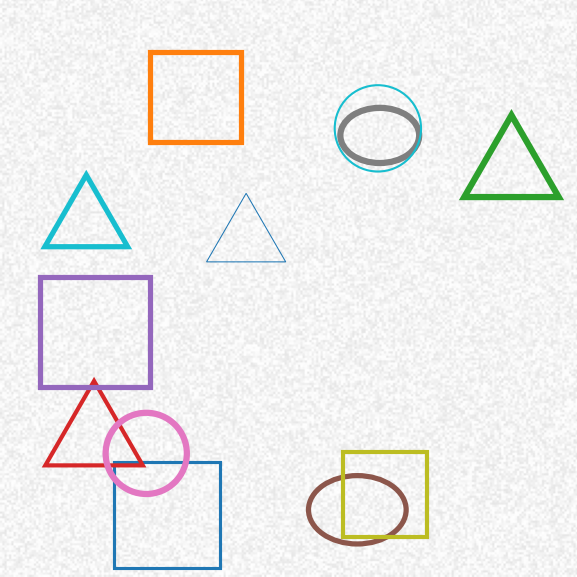[{"shape": "square", "thickness": 1.5, "radius": 0.46, "center": [0.289, 0.107]}, {"shape": "triangle", "thickness": 0.5, "radius": 0.4, "center": [0.426, 0.585]}, {"shape": "square", "thickness": 2.5, "radius": 0.39, "center": [0.338, 0.831]}, {"shape": "triangle", "thickness": 3, "radius": 0.47, "center": [0.886, 0.705]}, {"shape": "triangle", "thickness": 2, "radius": 0.49, "center": [0.163, 0.242]}, {"shape": "square", "thickness": 2.5, "radius": 0.48, "center": [0.165, 0.424]}, {"shape": "oval", "thickness": 2.5, "radius": 0.42, "center": [0.619, 0.116]}, {"shape": "circle", "thickness": 3, "radius": 0.35, "center": [0.253, 0.214]}, {"shape": "oval", "thickness": 3, "radius": 0.34, "center": [0.658, 0.765]}, {"shape": "square", "thickness": 2, "radius": 0.37, "center": [0.667, 0.143]}, {"shape": "circle", "thickness": 1, "radius": 0.37, "center": [0.654, 0.777]}, {"shape": "triangle", "thickness": 2.5, "radius": 0.41, "center": [0.149, 0.613]}]